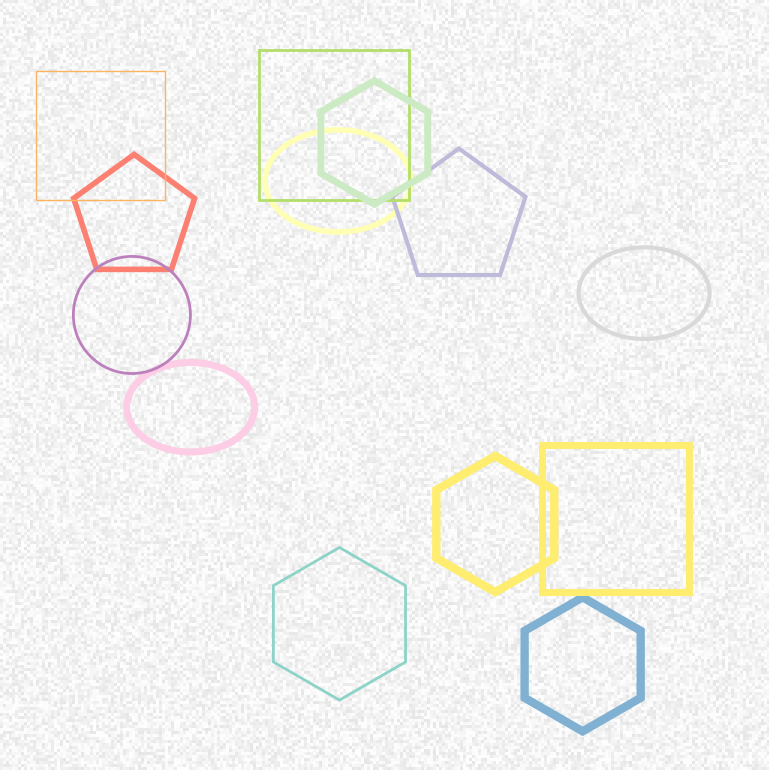[{"shape": "hexagon", "thickness": 1, "radius": 0.5, "center": [0.441, 0.19]}, {"shape": "oval", "thickness": 2, "radius": 0.47, "center": [0.439, 0.765]}, {"shape": "pentagon", "thickness": 1.5, "radius": 0.45, "center": [0.596, 0.716]}, {"shape": "pentagon", "thickness": 2, "radius": 0.41, "center": [0.174, 0.717]}, {"shape": "hexagon", "thickness": 3, "radius": 0.44, "center": [0.757, 0.137]}, {"shape": "square", "thickness": 0.5, "radius": 0.42, "center": [0.13, 0.824]}, {"shape": "square", "thickness": 1, "radius": 0.49, "center": [0.434, 0.838]}, {"shape": "oval", "thickness": 2.5, "radius": 0.42, "center": [0.248, 0.471]}, {"shape": "oval", "thickness": 1.5, "radius": 0.43, "center": [0.837, 0.619]}, {"shape": "circle", "thickness": 1, "radius": 0.38, "center": [0.171, 0.591]}, {"shape": "hexagon", "thickness": 2.5, "radius": 0.4, "center": [0.486, 0.815]}, {"shape": "square", "thickness": 2.5, "radius": 0.48, "center": [0.799, 0.327]}, {"shape": "hexagon", "thickness": 3, "radius": 0.44, "center": [0.643, 0.319]}]